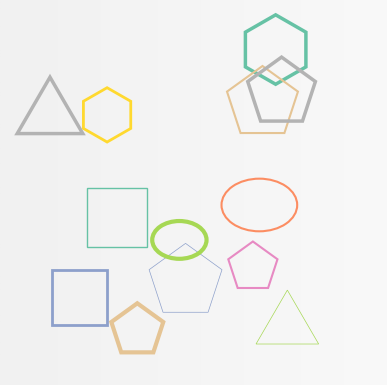[{"shape": "hexagon", "thickness": 2.5, "radius": 0.45, "center": [0.711, 0.871]}, {"shape": "square", "thickness": 1, "radius": 0.39, "center": [0.303, 0.435]}, {"shape": "oval", "thickness": 1.5, "radius": 0.49, "center": [0.669, 0.468]}, {"shape": "pentagon", "thickness": 0.5, "radius": 0.49, "center": [0.479, 0.269]}, {"shape": "square", "thickness": 2, "radius": 0.35, "center": [0.205, 0.227]}, {"shape": "pentagon", "thickness": 1.5, "radius": 0.33, "center": [0.653, 0.306]}, {"shape": "triangle", "thickness": 0.5, "radius": 0.47, "center": [0.742, 0.153]}, {"shape": "oval", "thickness": 3, "radius": 0.35, "center": [0.463, 0.377]}, {"shape": "hexagon", "thickness": 2, "radius": 0.35, "center": [0.276, 0.702]}, {"shape": "pentagon", "thickness": 3, "radius": 0.35, "center": [0.354, 0.142]}, {"shape": "pentagon", "thickness": 1.5, "radius": 0.48, "center": [0.677, 0.732]}, {"shape": "pentagon", "thickness": 2.5, "radius": 0.46, "center": [0.727, 0.76]}, {"shape": "triangle", "thickness": 2.5, "radius": 0.49, "center": [0.129, 0.702]}]